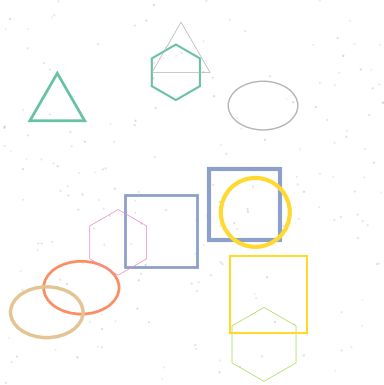[{"shape": "hexagon", "thickness": 1.5, "radius": 0.36, "center": [0.457, 0.812]}, {"shape": "triangle", "thickness": 2, "radius": 0.41, "center": [0.149, 0.727]}, {"shape": "oval", "thickness": 2, "radius": 0.49, "center": [0.211, 0.253]}, {"shape": "square", "thickness": 2, "radius": 0.47, "center": [0.418, 0.4]}, {"shape": "square", "thickness": 3, "radius": 0.46, "center": [0.635, 0.468]}, {"shape": "hexagon", "thickness": 0.5, "radius": 0.43, "center": [0.307, 0.37]}, {"shape": "hexagon", "thickness": 0.5, "radius": 0.48, "center": [0.686, 0.106]}, {"shape": "square", "thickness": 1.5, "radius": 0.5, "center": [0.698, 0.236]}, {"shape": "circle", "thickness": 3, "radius": 0.45, "center": [0.663, 0.448]}, {"shape": "oval", "thickness": 2.5, "radius": 0.47, "center": [0.122, 0.189]}, {"shape": "triangle", "thickness": 0.5, "radius": 0.44, "center": [0.47, 0.855]}, {"shape": "oval", "thickness": 1, "radius": 0.45, "center": [0.683, 0.726]}]